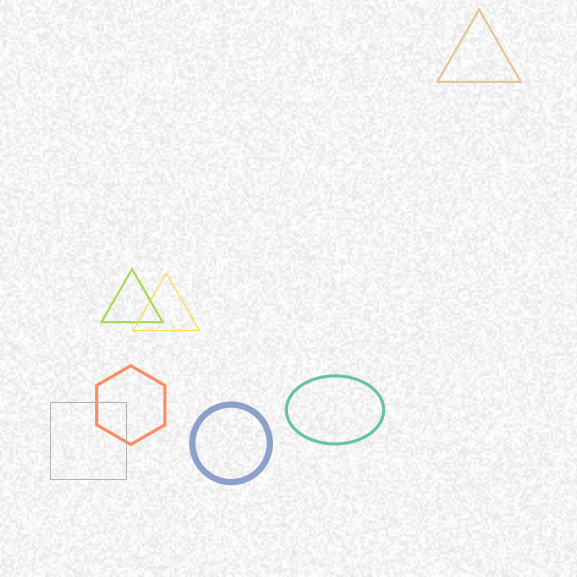[{"shape": "oval", "thickness": 1.5, "radius": 0.42, "center": [0.58, 0.289]}, {"shape": "hexagon", "thickness": 1.5, "radius": 0.34, "center": [0.226, 0.298]}, {"shape": "circle", "thickness": 3, "radius": 0.34, "center": [0.4, 0.231]}, {"shape": "triangle", "thickness": 1, "radius": 0.31, "center": [0.229, 0.472]}, {"shape": "triangle", "thickness": 0.5, "radius": 0.33, "center": [0.288, 0.46]}, {"shape": "triangle", "thickness": 1, "radius": 0.42, "center": [0.83, 0.899]}, {"shape": "square", "thickness": 0.5, "radius": 0.33, "center": [0.152, 0.236]}]